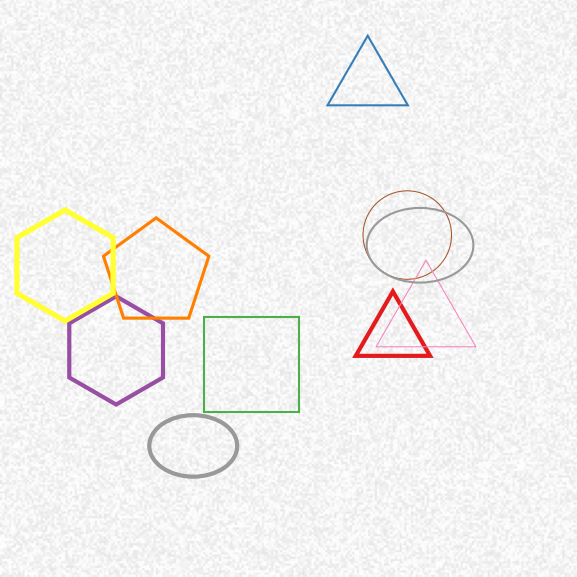[{"shape": "triangle", "thickness": 2, "radius": 0.37, "center": [0.68, 0.42]}, {"shape": "triangle", "thickness": 1, "radius": 0.4, "center": [0.637, 0.857]}, {"shape": "square", "thickness": 1, "radius": 0.41, "center": [0.436, 0.367]}, {"shape": "hexagon", "thickness": 2, "radius": 0.47, "center": [0.201, 0.392]}, {"shape": "pentagon", "thickness": 1.5, "radius": 0.48, "center": [0.27, 0.526]}, {"shape": "hexagon", "thickness": 2.5, "radius": 0.48, "center": [0.113, 0.539]}, {"shape": "circle", "thickness": 0.5, "radius": 0.38, "center": [0.705, 0.592]}, {"shape": "triangle", "thickness": 0.5, "radius": 0.5, "center": [0.738, 0.449]}, {"shape": "oval", "thickness": 2, "radius": 0.38, "center": [0.335, 0.227]}, {"shape": "oval", "thickness": 1, "radius": 0.46, "center": [0.727, 0.574]}]